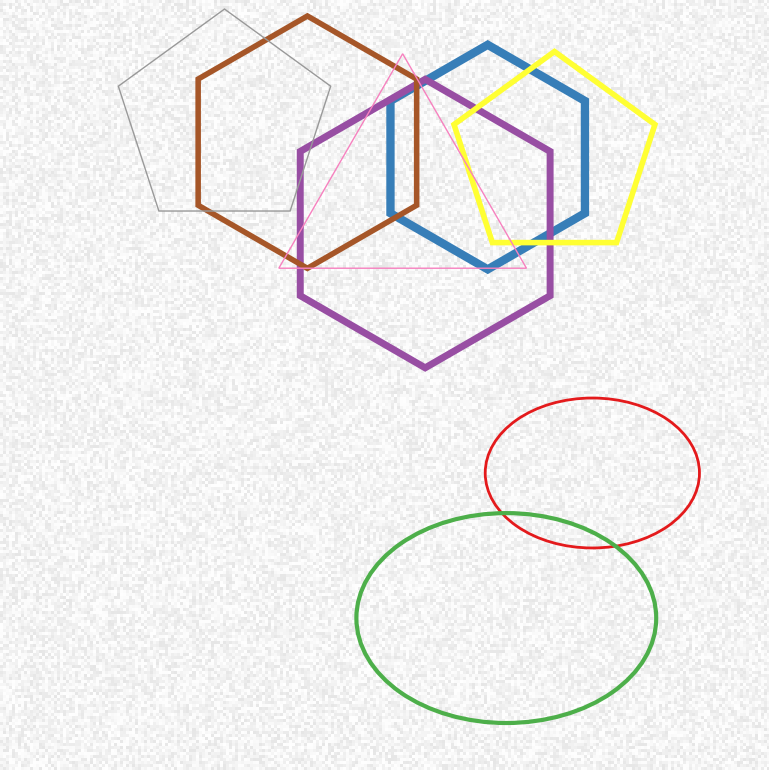[{"shape": "oval", "thickness": 1, "radius": 0.7, "center": [0.769, 0.386]}, {"shape": "hexagon", "thickness": 3, "radius": 0.73, "center": [0.633, 0.796]}, {"shape": "oval", "thickness": 1.5, "radius": 0.97, "center": [0.658, 0.197]}, {"shape": "hexagon", "thickness": 2.5, "radius": 0.94, "center": [0.552, 0.71]}, {"shape": "pentagon", "thickness": 2, "radius": 0.69, "center": [0.72, 0.796]}, {"shape": "hexagon", "thickness": 2, "radius": 0.82, "center": [0.399, 0.815]}, {"shape": "triangle", "thickness": 0.5, "radius": 0.93, "center": [0.523, 0.745]}, {"shape": "pentagon", "thickness": 0.5, "radius": 0.72, "center": [0.292, 0.843]}]